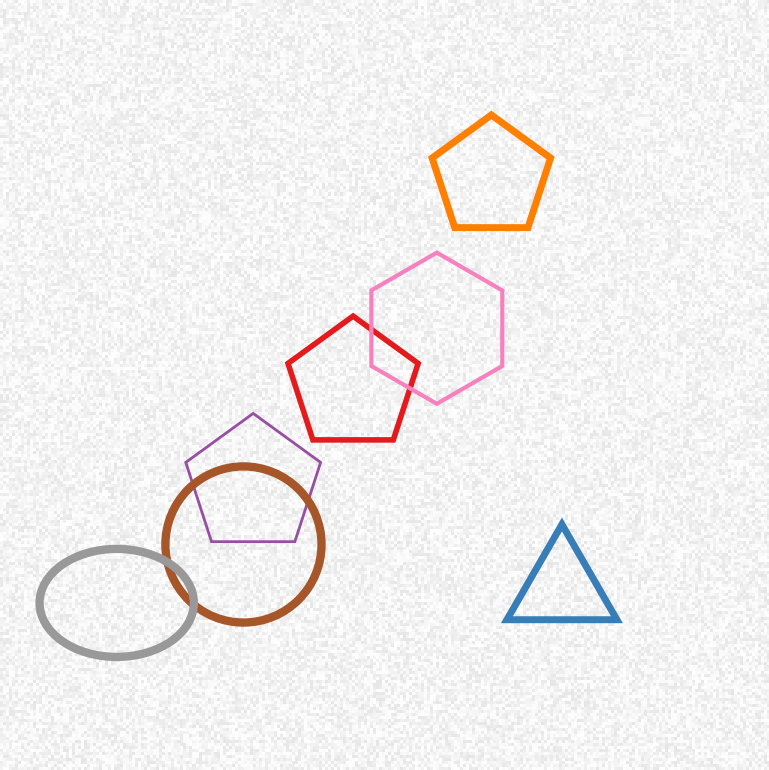[{"shape": "pentagon", "thickness": 2, "radius": 0.44, "center": [0.459, 0.501]}, {"shape": "triangle", "thickness": 2.5, "radius": 0.41, "center": [0.73, 0.236]}, {"shape": "pentagon", "thickness": 1, "radius": 0.46, "center": [0.329, 0.371]}, {"shape": "pentagon", "thickness": 2.5, "radius": 0.4, "center": [0.638, 0.77]}, {"shape": "circle", "thickness": 3, "radius": 0.51, "center": [0.316, 0.293]}, {"shape": "hexagon", "thickness": 1.5, "radius": 0.49, "center": [0.567, 0.574]}, {"shape": "oval", "thickness": 3, "radius": 0.5, "center": [0.152, 0.217]}]